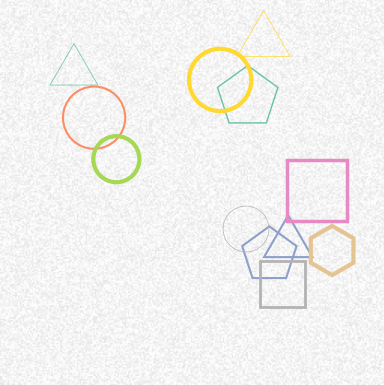[{"shape": "pentagon", "thickness": 1, "radius": 0.41, "center": [0.643, 0.747]}, {"shape": "triangle", "thickness": 0.5, "radius": 0.36, "center": [0.192, 0.815]}, {"shape": "circle", "thickness": 1.5, "radius": 0.4, "center": [0.244, 0.694]}, {"shape": "triangle", "thickness": 1.5, "radius": 0.36, "center": [0.749, 0.368]}, {"shape": "pentagon", "thickness": 1.5, "radius": 0.37, "center": [0.7, 0.338]}, {"shape": "square", "thickness": 2.5, "radius": 0.39, "center": [0.823, 0.506]}, {"shape": "circle", "thickness": 3, "radius": 0.3, "center": [0.302, 0.587]}, {"shape": "triangle", "thickness": 0.5, "radius": 0.4, "center": [0.685, 0.893]}, {"shape": "circle", "thickness": 3, "radius": 0.4, "center": [0.572, 0.792]}, {"shape": "hexagon", "thickness": 3, "radius": 0.32, "center": [0.863, 0.349]}, {"shape": "circle", "thickness": 0.5, "radius": 0.3, "center": [0.639, 0.405]}, {"shape": "square", "thickness": 2, "radius": 0.3, "center": [0.734, 0.262]}]